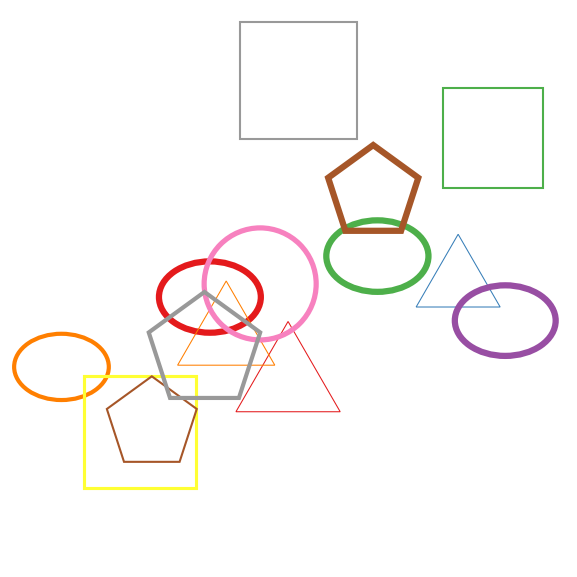[{"shape": "triangle", "thickness": 0.5, "radius": 0.52, "center": [0.499, 0.338]}, {"shape": "oval", "thickness": 3, "radius": 0.44, "center": [0.363, 0.485]}, {"shape": "triangle", "thickness": 0.5, "radius": 0.42, "center": [0.793, 0.51]}, {"shape": "square", "thickness": 1, "radius": 0.43, "center": [0.854, 0.76]}, {"shape": "oval", "thickness": 3, "radius": 0.44, "center": [0.653, 0.556]}, {"shape": "oval", "thickness": 3, "radius": 0.44, "center": [0.875, 0.444]}, {"shape": "triangle", "thickness": 0.5, "radius": 0.49, "center": [0.392, 0.415]}, {"shape": "oval", "thickness": 2, "radius": 0.41, "center": [0.106, 0.364]}, {"shape": "square", "thickness": 1.5, "radius": 0.48, "center": [0.242, 0.251]}, {"shape": "pentagon", "thickness": 1, "radius": 0.41, "center": [0.263, 0.266]}, {"shape": "pentagon", "thickness": 3, "radius": 0.41, "center": [0.646, 0.666]}, {"shape": "circle", "thickness": 2.5, "radius": 0.48, "center": [0.45, 0.508]}, {"shape": "pentagon", "thickness": 2, "radius": 0.51, "center": [0.354, 0.392]}, {"shape": "square", "thickness": 1, "radius": 0.51, "center": [0.517, 0.86]}]